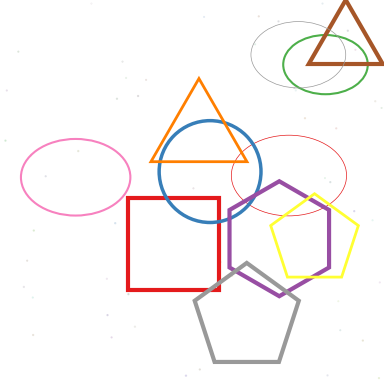[{"shape": "square", "thickness": 3, "radius": 0.59, "center": [0.451, 0.366]}, {"shape": "oval", "thickness": 0.5, "radius": 0.75, "center": [0.751, 0.544]}, {"shape": "circle", "thickness": 2.5, "radius": 0.66, "center": [0.546, 0.554]}, {"shape": "oval", "thickness": 1.5, "radius": 0.55, "center": [0.845, 0.832]}, {"shape": "hexagon", "thickness": 3, "radius": 0.75, "center": [0.725, 0.38]}, {"shape": "triangle", "thickness": 2, "radius": 0.72, "center": [0.517, 0.652]}, {"shape": "pentagon", "thickness": 2, "radius": 0.6, "center": [0.817, 0.377]}, {"shape": "triangle", "thickness": 3, "radius": 0.55, "center": [0.898, 0.889]}, {"shape": "oval", "thickness": 1.5, "radius": 0.71, "center": [0.197, 0.54]}, {"shape": "oval", "thickness": 0.5, "radius": 0.62, "center": [0.775, 0.858]}, {"shape": "pentagon", "thickness": 3, "radius": 0.71, "center": [0.641, 0.175]}]